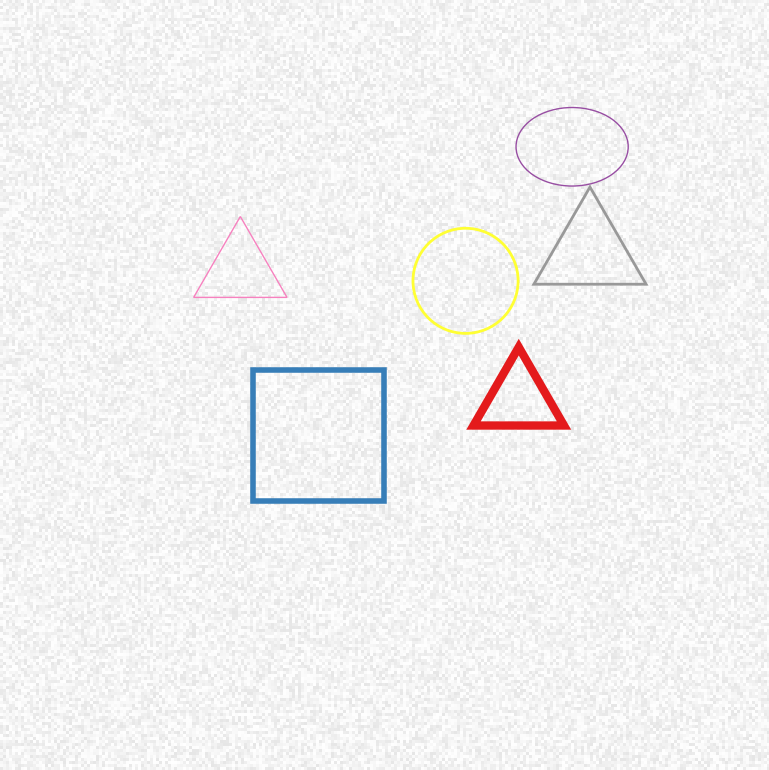[{"shape": "triangle", "thickness": 3, "radius": 0.34, "center": [0.674, 0.481]}, {"shape": "square", "thickness": 2, "radius": 0.43, "center": [0.414, 0.434]}, {"shape": "oval", "thickness": 0.5, "radius": 0.36, "center": [0.743, 0.809]}, {"shape": "circle", "thickness": 1, "radius": 0.34, "center": [0.605, 0.635]}, {"shape": "triangle", "thickness": 0.5, "radius": 0.35, "center": [0.312, 0.649]}, {"shape": "triangle", "thickness": 1, "radius": 0.42, "center": [0.766, 0.673]}]